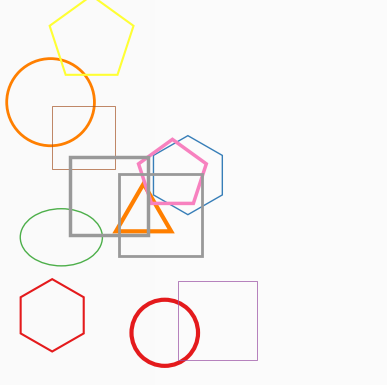[{"shape": "hexagon", "thickness": 1.5, "radius": 0.47, "center": [0.135, 0.181]}, {"shape": "circle", "thickness": 3, "radius": 0.43, "center": [0.425, 0.136]}, {"shape": "hexagon", "thickness": 1, "radius": 0.51, "center": [0.485, 0.545]}, {"shape": "oval", "thickness": 1, "radius": 0.53, "center": [0.158, 0.384]}, {"shape": "square", "thickness": 0.5, "radius": 0.51, "center": [0.562, 0.167]}, {"shape": "circle", "thickness": 2, "radius": 0.57, "center": [0.131, 0.735]}, {"shape": "triangle", "thickness": 3, "radius": 0.41, "center": [0.37, 0.44]}, {"shape": "pentagon", "thickness": 1.5, "radius": 0.57, "center": [0.236, 0.898]}, {"shape": "square", "thickness": 0.5, "radius": 0.41, "center": [0.216, 0.643]}, {"shape": "pentagon", "thickness": 2.5, "radius": 0.46, "center": [0.445, 0.546]}, {"shape": "square", "thickness": 2, "radius": 0.53, "center": [0.415, 0.441]}, {"shape": "square", "thickness": 2.5, "radius": 0.51, "center": [0.282, 0.492]}]